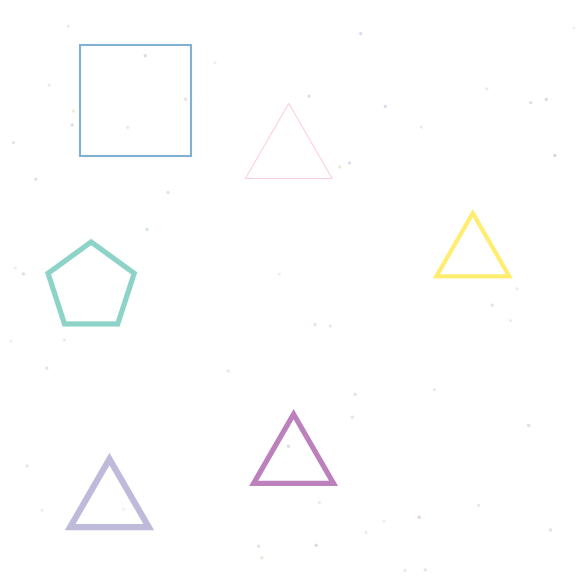[{"shape": "pentagon", "thickness": 2.5, "radius": 0.39, "center": [0.158, 0.502]}, {"shape": "triangle", "thickness": 3, "radius": 0.39, "center": [0.19, 0.126]}, {"shape": "square", "thickness": 1, "radius": 0.48, "center": [0.235, 0.825]}, {"shape": "triangle", "thickness": 0.5, "radius": 0.43, "center": [0.5, 0.733]}, {"shape": "triangle", "thickness": 2.5, "radius": 0.4, "center": [0.508, 0.202]}, {"shape": "triangle", "thickness": 2, "radius": 0.36, "center": [0.819, 0.557]}]